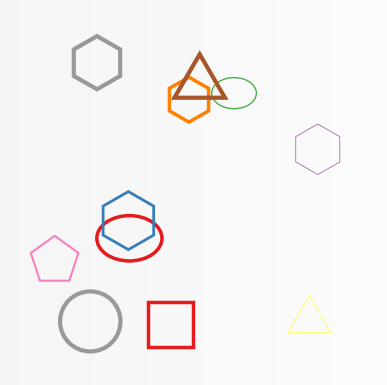[{"shape": "oval", "thickness": 2.5, "radius": 0.42, "center": [0.334, 0.381]}, {"shape": "square", "thickness": 2.5, "radius": 0.29, "center": [0.44, 0.156]}, {"shape": "hexagon", "thickness": 2, "radius": 0.38, "center": [0.331, 0.427]}, {"shape": "oval", "thickness": 1, "radius": 0.29, "center": [0.604, 0.758]}, {"shape": "hexagon", "thickness": 0.5, "radius": 0.33, "center": [0.82, 0.612]}, {"shape": "hexagon", "thickness": 2.5, "radius": 0.29, "center": [0.488, 0.741]}, {"shape": "triangle", "thickness": 0.5, "radius": 0.32, "center": [0.798, 0.168]}, {"shape": "triangle", "thickness": 3, "radius": 0.38, "center": [0.515, 0.784]}, {"shape": "pentagon", "thickness": 1.5, "radius": 0.32, "center": [0.141, 0.323]}, {"shape": "circle", "thickness": 3, "radius": 0.39, "center": [0.233, 0.165]}, {"shape": "hexagon", "thickness": 3, "radius": 0.35, "center": [0.25, 0.837]}]